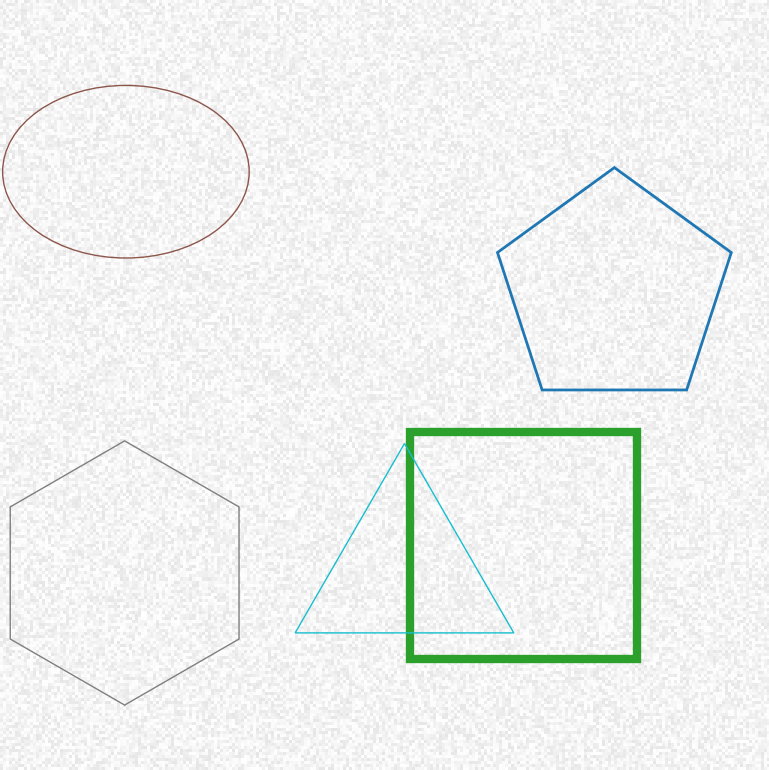[{"shape": "pentagon", "thickness": 1, "radius": 0.8, "center": [0.798, 0.623]}, {"shape": "square", "thickness": 3, "radius": 0.74, "center": [0.68, 0.291]}, {"shape": "oval", "thickness": 0.5, "radius": 0.8, "center": [0.164, 0.777]}, {"shape": "hexagon", "thickness": 0.5, "radius": 0.86, "center": [0.162, 0.256]}, {"shape": "triangle", "thickness": 0.5, "radius": 0.82, "center": [0.525, 0.26]}]